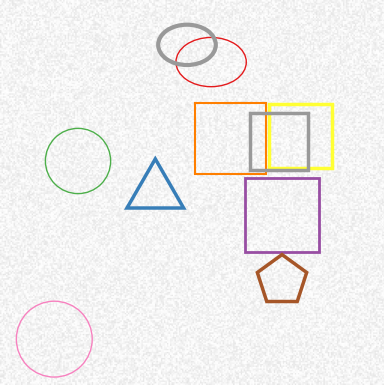[{"shape": "oval", "thickness": 1, "radius": 0.46, "center": [0.548, 0.839]}, {"shape": "triangle", "thickness": 2.5, "radius": 0.42, "center": [0.403, 0.502]}, {"shape": "circle", "thickness": 1, "radius": 0.42, "center": [0.203, 0.582]}, {"shape": "square", "thickness": 2, "radius": 0.48, "center": [0.732, 0.441]}, {"shape": "square", "thickness": 1.5, "radius": 0.46, "center": [0.599, 0.64]}, {"shape": "square", "thickness": 2.5, "radius": 0.41, "center": [0.78, 0.646]}, {"shape": "pentagon", "thickness": 2.5, "radius": 0.34, "center": [0.732, 0.271]}, {"shape": "circle", "thickness": 1, "radius": 0.49, "center": [0.141, 0.119]}, {"shape": "oval", "thickness": 3, "radius": 0.37, "center": [0.486, 0.884]}, {"shape": "square", "thickness": 2.5, "radius": 0.37, "center": [0.725, 0.632]}]